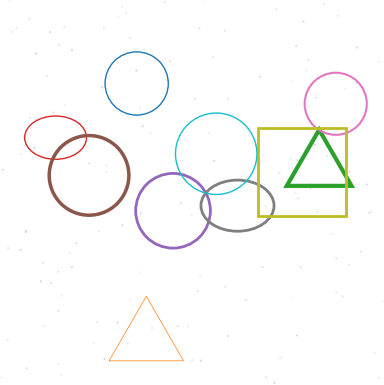[{"shape": "circle", "thickness": 1, "radius": 0.41, "center": [0.355, 0.783]}, {"shape": "triangle", "thickness": 0.5, "radius": 0.56, "center": [0.38, 0.119]}, {"shape": "triangle", "thickness": 3, "radius": 0.49, "center": [0.829, 0.566]}, {"shape": "oval", "thickness": 1, "radius": 0.4, "center": [0.144, 0.643]}, {"shape": "circle", "thickness": 2, "radius": 0.49, "center": [0.449, 0.453]}, {"shape": "circle", "thickness": 2.5, "radius": 0.52, "center": [0.231, 0.544]}, {"shape": "circle", "thickness": 1.5, "radius": 0.4, "center": [0.872, 0.73]}, {"shape": "oval", "thickness": 2, "radius": 0.47, "center": [0.617, 0.466]}, {"shape": "square", "thickness": 2, "radius": 0.58, "center": [0.785, 0.553]}, {"shape": "circle", "thickness": 1, "radius": 0.53, "center": [0.562, 0.601]}]